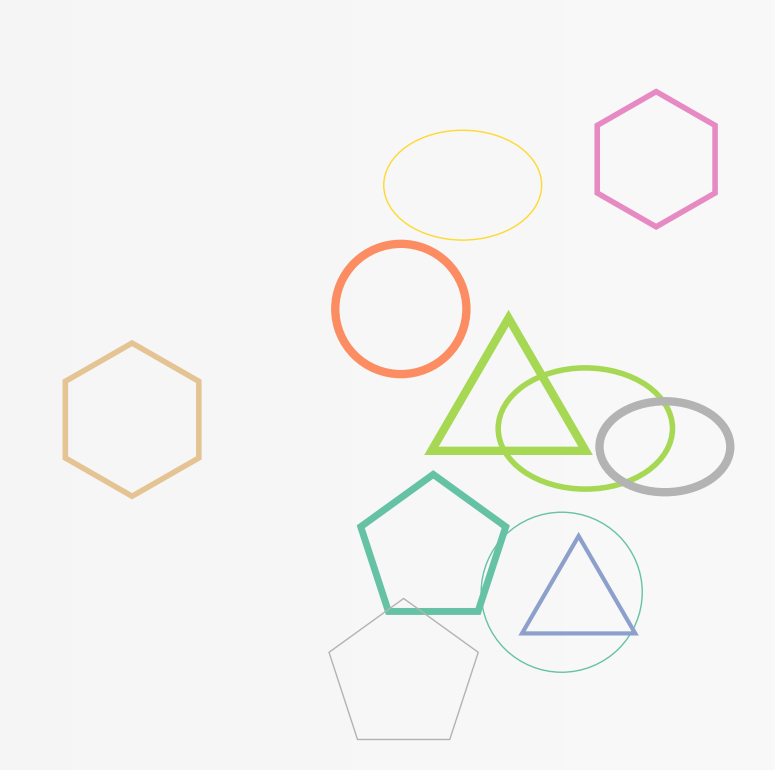[{"shape": "circle", "thickness": 0.5, "radius": 0.52, "center": [0.725, 0.231]}, {"shape": "pentagon", "thickness": 2.5, "radius": 0.49, "center": [0.559, 0.286]}, {"shape": "circle", "thickness": 3, "radius": 0.42, "center": [0.517, 0.599]}, {"shape": "triangle", "thickness": 1.5, "radius": 0.42, "center": [0.747, 0.22]}, {"shape": "hexagon", "thickness": 2, "radius": 0.44, "center": [0.847, 0.793]}, {"shape": "oval", "thickness": 2, "radius": 0.56, "center": [0.755, 0.443]}, {"shape": "triangle", "thickness": 3, "radius": 0.57, "center": [0.656, 0.472]}, {"shape": "oval", "thickness": 0.5, "radius": 0.51, "center": [0.597, 0.76]}, {"shape": "hexagon", "thickness": 2, "radius": 0.5, "center": [0.17, 0.455]}, {"shape": "oval", "thickness": 3, "radius": 0.42, "center": [0.858, 0.42]}, {"shape": "pentagon", "thickness": 0.5, "radius": 0.51, "center": [0.521, 0.122]}]